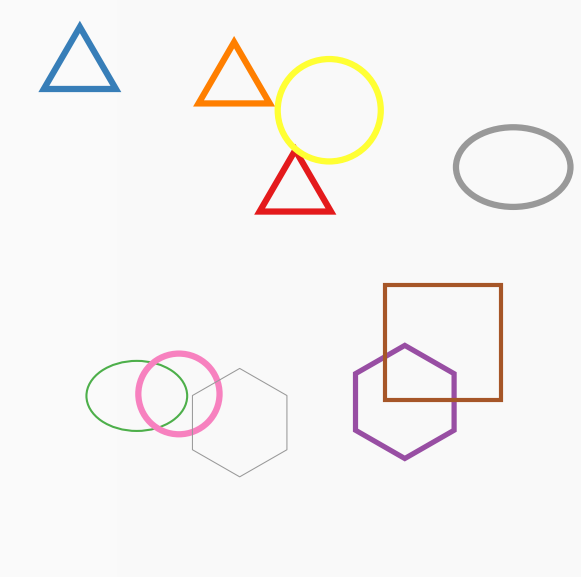[{"shape": "triangle", "thickness": 3, "radius": 0.35, "center": [0.508, 0.668]}, {"shape": "triangle", "thickness": 3, "radius": 0.36, "center": [0.137, 0.881]}, {"shape": "oval", "thickness": 1, "radius": 0.43, "center": [0.235, 0.314]}, {"shape": "hexagon", "thickness": 2.5, "radius": 0.49, "center": [0.696, 0.303]}, {"shape": "triangle", "thickness": 3, "radius": 0.35, "center": [0.403, 0.855]}, {"shape": "circle", "thickness": 3, "radius": 0.44, "center": [0.566, 0.808]}, {"shape": "square", "thickness": 2, "radius": 0.5, "center": [0.763, 0.407]}, {"shape": "circle", "thickness": 3, "radius": 0.35, "center": [0.308, 0.317]}, {"shape": "hexagon", "thickness": 0.5, "radius": 0.47, "center": [0.412, 0.267]}, {"shape": "oval", "thickness": 3, "radius": 0.49, "center": [0.883, 0.71]}]